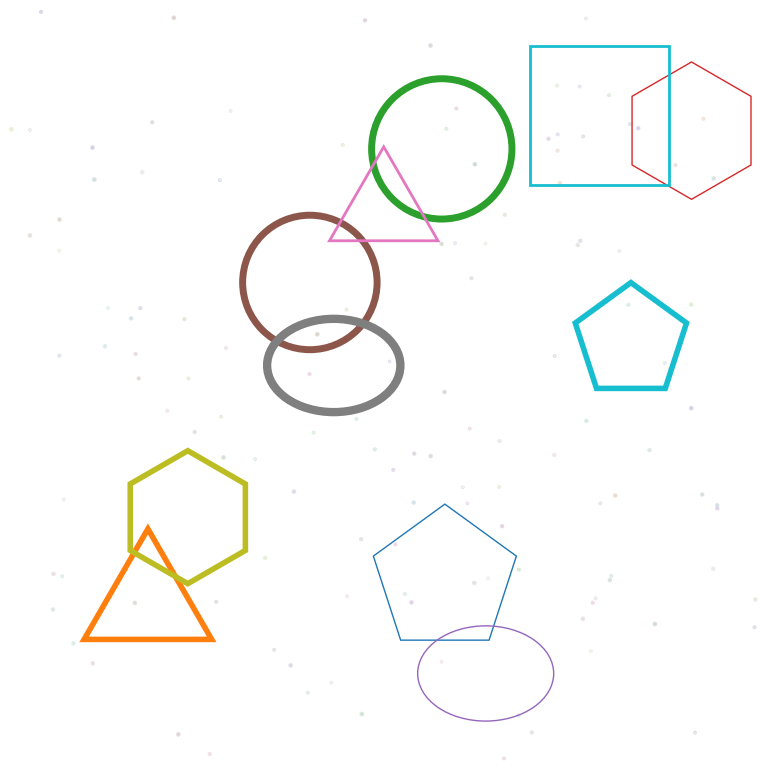[{"shape": "pentagon", "thickness": 0.5, "radius": 0.49, "center": [0.578, 0.248]}, {"shape": "triangle", "thickness": 2, "radius": 0.48, "center": [0.192, 0.217]}, {"shape": "circle", "thickness": 2.5, "radius": 0.46, "center": [0.574, 0.807]}, {"shape": "hexagon", "thickness": 0.5, "radius": 0.45, "center": [0.898, 0.83]}, {"shape": "oval", "thickness": 0.5, "radius": 0.44, "center": [0.631, 0.125]}, {"shape": "circle", "thickness": 2.5, "radius": 0.44, "center": [0.402, 0.633]}, {"shape": "triangle", "thickness": 1, "radius": 0.41, "center": [0.498, 0.728]}, {"shape": "oval", "thickness": 3, "radius": 0.43, "center": [0.433, 0.525]}, {"shape": "hexagon", "thickness": 2, "radius": 0.43, "center": [0.244, 0.328]}, {"shape": "square", "thickness": 1, "radius": 0.45, "center": [0.779, 0.85]}, {"shape": "pentagon", "thickness": 2, "radius": 0.38, "center": [0.819, 0.557]}]